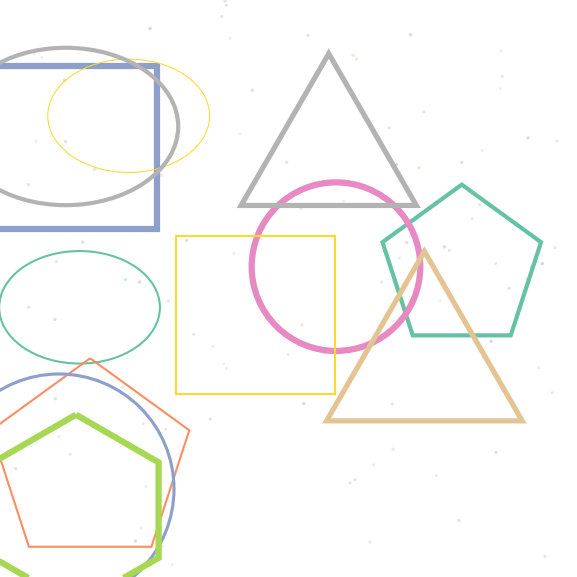[{"shape": "oval", "thickness": 1, "radius": 0.7, "center": [0.138, 0.467]}, {"shape": "pentagon", "thickness": 2, "radius": 0.72, "center": [0.8, 0.535]}, {"shape": "pentagon", "thickness": 1, "radius": 0.9, "center": [0.156, 0.198]}, {"shape": "square", "thickness": 3, "radius": 0.7, "center": [0.131, 0.744]}, {"shape": "circle", "thickness": 1.5, "radius": 1.0, "center": [0.102, 0.152]}, {"shape": "circle", "thickness": 3, "radius": 0.73, "center": [0.582, 0.537]}, {"shape": "hexagon", "thickness": 3, "radius": 0.83, "center": [0.132, 0.116]}, {"shape": "oval", "thickness": 0.5, "radius": 0.7, "center": [0.223, 0.799]}, {"shape": "square", "thickness": 1, "radius": 0.69, "center": [0.443, 0.453]}, {"shape": "triangle", "thickness": 2.5, "radius": 0.98, "center": [0.735, 0.368]}, {"shape": "oval", "thickness": 2, "radius": 0.97, "center": [0.114, 0.78]}, {"shape": "triangle", "thickness": 2.5, "radius": 0.88, "center": [0.569, 0.731]}]